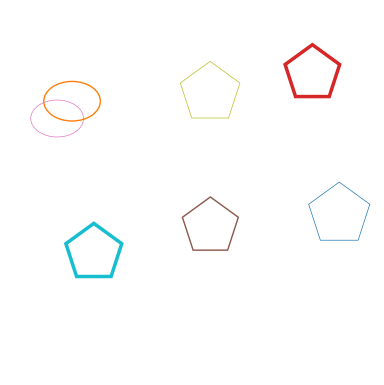[{"shape": "pentagon", "thickness": 0.5, "radius": 0.42, "center": [0.881, 0.444]}, {"shape": "oval", "thickness": 1, "radius": 0.37, "center": [0.187, 0.737]}, {"shape": "pentagon", "thickness": 2.5, "radius": 0.37, "center": [0.811, 0.809]}, {"shape": "pentagon", "thickness": 1, "radius": 0.38, "center": [0.546, 0.412]}, {"shape": "oval", "thickness": 0.5, "radius": 0.34, "center": [0.148, 0.692]}, {"shape": "pentagon", "thickness": 0.5, "radius": 0.41, "center": [0.546, 0.759]}, {"shape": "pentagon", "thickness": 2.5, "radius": 0.38, "center": [0.244, 0.344]}]